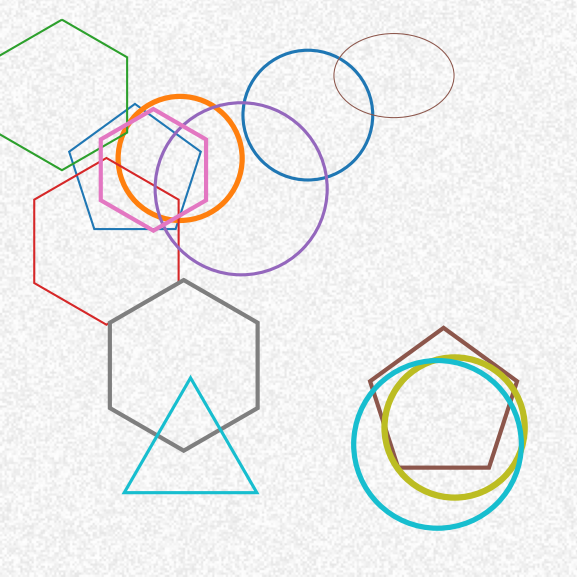[{"shape": "circle", "thickness": 1.5, "radius": 0.56, "center": [0.533, 0.8]}, {"shape": "pentagon", "thickness": 1, "radius": 0.6, "center": [0.234, 0.699]}, {"shape": "circle", "thickness": 2.5, "radius": 0.54, "center": [0.312, 0.725]}, {"shape": "hexagon", "thickness": 1, "radius": 0.65, "center": [0.107, 0.835]}, {"shape": "hexagon", "thickness": 1, "radius": 0.72, "center": [0.184, 0.581]}, {"shape": "circle", "thickness": 1.5, "radius": 0.74, "center": [0.418, 0.672]}, {"shape": "pentagon", "thickness": 2, "radius": 0.67, "center": [0.768, 0.298]}, {"shape": "oval", "thickness": 0.5, "radius": 0.52, "center": [0.682, 0.868]}, {"shape": "hexagon", "thickness": 2, "radius": 0.53, "center": [0.266, 0.705]}, {"shape": "hexagon", "thickness": 2, "radius": 0.74, "center": [0.318, 0.366]}, {"shape": "circle", "thickness": 3, "radius": 0.61, "center": [0.787, 0.259]}, {"shape": "triangle", "thickness": 1.5, "radius": 0.66, "center": [0.33, 0.212]}, {"shape": "circle", "thickness": 2.5, "radius": 0.73, "center": [0.758, 0.23]}]